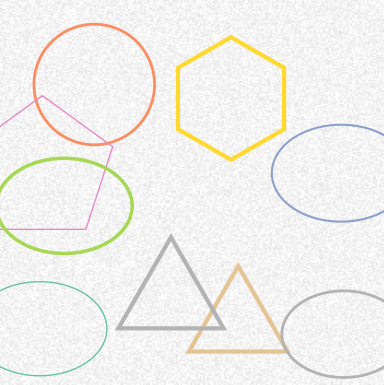[{"shape": "oval", "thickness": 1, "radius": 0.87, "center": [0.103, 0.146]}, {"shape": "circle", "thickness": 2, "radius": 0.78, "center": [0.245, 0.781]}, {"shape": "oval", "thickness": 1.5, "radius": 0.9, "center": [0.886, 0.55]}, {"shape": "pentagon", "thickness": 1, "radius": 0.96, "center": [0.11, 0.56]}, {"shape": "oval", "thickness": 2.5, "radius": 0.88, "center": [0.167, 0.465]}, {"shape": "hexagon", "thickness": 3, "radius": 0.8, "center": [0.6, 0.744]}, {"shape": "triangle", "thickness": 3, "radius": 0.74, "center": [0.619, 0.161]}, {"shape": "oval", "thickness": 2, "radius": 0.8, "center": [0.893, 0.132]}, {"shape": "triangle", "thickness": 3, "radius": 0.79, "center": [0.444, 0.226]}]